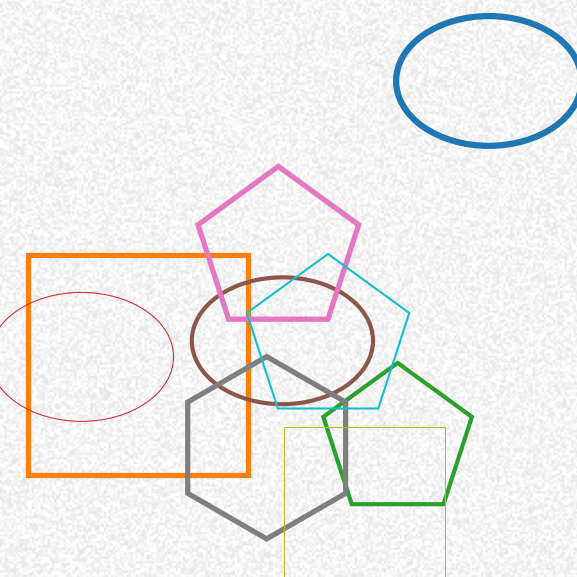[{"shape": "oval", "thickness": 3, "radius": 0.8, "center": [0.846, 0.859]}, {"shape": "square", "thickness": 2.5, "radius": 0.95, "center": [0.239, 0.367]}, {"shape": "pentagon", "thickness": 2, "radius": 0.68, "center": [0.689, 0.235]}, {"shape": "oval", "thickness": 0.5, "radius": 0.8, "center": [0.141, 0.381]}, {"shape": "oval", "thickness": 2, "radius": 0.78, "center": [0.489, 0.409]}, {"shape": "pentagon", "thickness": 2.5, "radius": 0.73, "center": [0.482, 0.565]}, {"shape": "hexagon", "thickness": 2.5, "radius": 0.79, "center": [0.462, 0.224]}, {"shape": "square", "thickness": 0.5, "radius": 0.7, "center": [0.632, 0.121]}, {"shape": "pentagon", "thickness": 1, "radius": 0.74, "center": [0.568, 0.411]}]